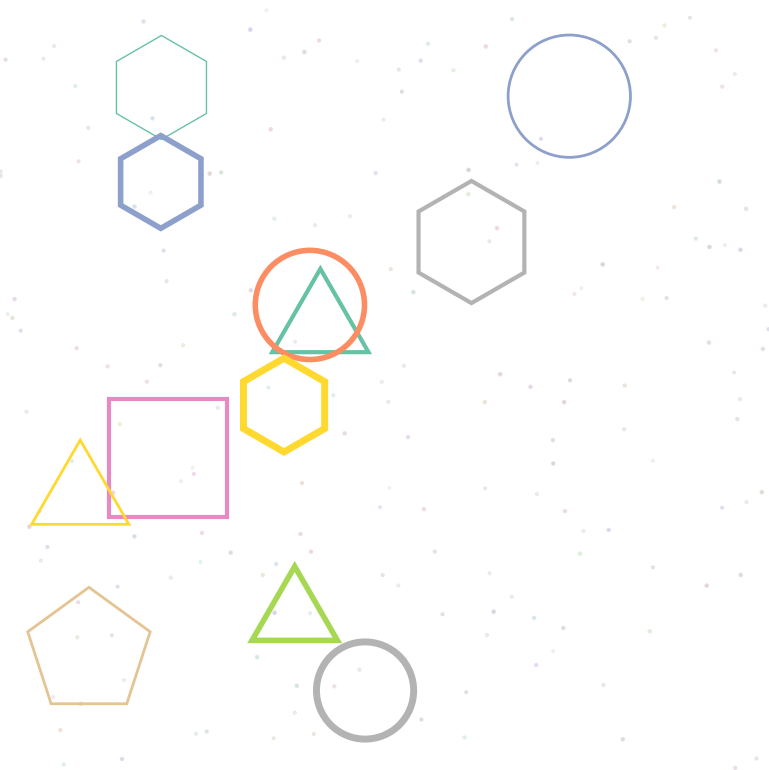[{"shape": "triangle", "thickness": 1.5, "radius": 0.36, "center": [0.416, 0.579]}, {"shape": "hexagon", "thickness": 0.5, "radius": 0.34, "center": [0.21, 0.886]}, {"shape": "circle", "thickness": 2, "radius": 0.35, "center": [0.402, 0.604]}, {"shape": "hexagon", "thickness": 2, "radius": 0.3, "center": [0.209, 0.764]}, {"shape": "circle", "thickness": 1, "radius": 0.4, "center": [0.739, 0.875]}, {"shape": "square", "thickness": 1.5, "radius": 0.38, "center": [0.218, 0.405]}, {"shape": "triangle", "thickness": 2, "radius": 0.32, "center": [0.383, 0.2]}, {"shape": "hexagon", "thickness": 2.5, "radius": 0.3, "center": [0.369, 0.474]}, {"shape": "triangle", "thickness": 1, "radius": 0.36, "center": [0.104, 0.356]}, {"shape": "pentagon", "thickness": 1, "radius": 0.42, "center": [0.116, 0.154]}, {"shape": "circle", "thickness": 2.5, "radius": 0.32, "center": [0.474, 0.103]}, {"shape": "hexagon", "thickness": 1.5, "radius": 0.4, "center": [0.612, 0.686]}]